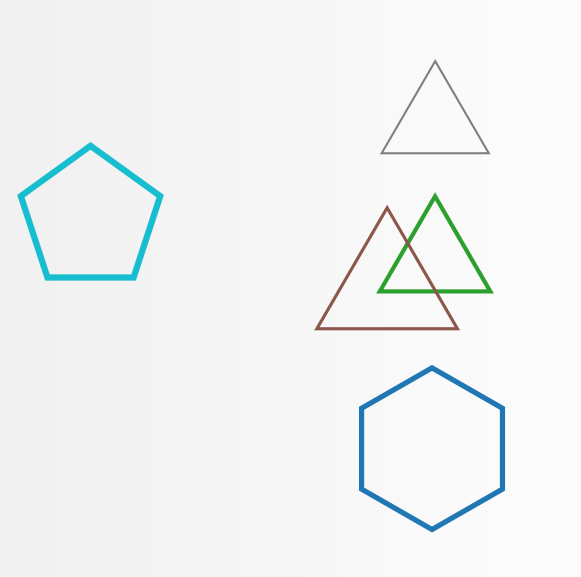[{"shape": "hexagon", "thickness": 2.5, "radius": 0.7, "center": [0.743, 0.222]}, {"shape": "triangle", "thickness": 2, "radius": 0.55, "center": [0.748, 0.549]}, {"shape": "triangle", "thickness": 1.5, "radius": 0.7, "center": [0.666, 0.5]}, {"shape": "triangle", "thickness": 1, "radius": 0.53, "center": [0.749, 0.787]}, {"shape": "pentagon", "thickness": 3, "radius": 0.63, "center": [0.156, 0.621]}]